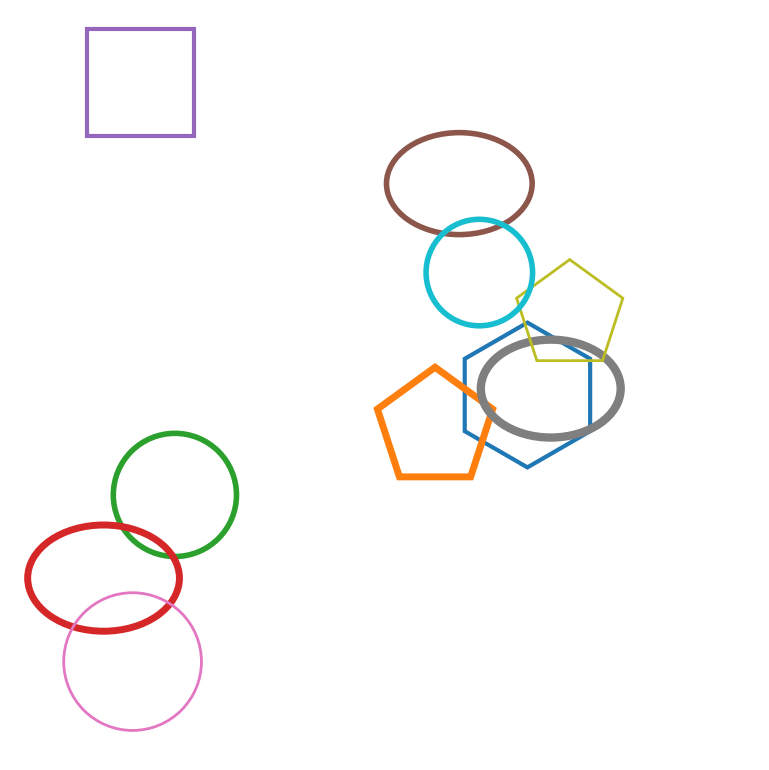[{"shape": "hexagon", "thickness": 1.5, "radius": 0.47, "center": [0.685, 0.487]}, {"shape": "pentagon", "thickness": 2.5, "radius": 0.39, "center": [0.565, 0.444]}, {"shape": "circle", "thickness": 2, "radius": 0.4, "center": [0.227, 0.357]}, {"shape": "oval", "thickness": 2.5, "radius": 0.49, "center": [0.134, 0.249]}, {"shape": "square", "thickness": 1.5, "radius": 0.35, "center": [0.183, 0.893]}, {"shape": "oval", "thickness": 2, "radius": 0.47, "center": [0.597, 0.762]}, {"shape": "circle", "thickness": 1, "radius": 0.45, "center": [0.172, 0.141]}, {"shape": "oval", "thickness": 3, "radius": 0.45, "center": [0.715, 0.495]}, {"shape": "pentagon", "thickness": 1, "radius": 0.36, "center": [0.74, 0.59]}, {"shape": "circle", "thickness": 2, "radius": 0.35, "center": [0.622, 0.646]}]